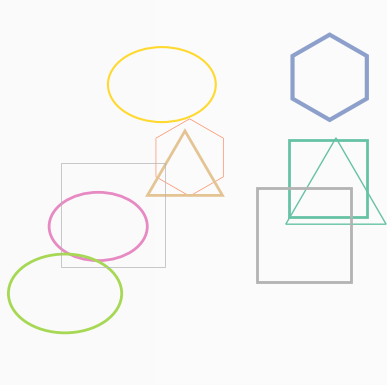[{"shape": "triangle", "thickness": 1, "radius": 0.75, "center": [0.867, 0.492]}, {"shape": "square", "thickness": 2, "radius": 0.5, "center": [0.846, 0.535]}, {"shape": "hexagon", "thickness": 0.5, "radius": 0.5, "center": [0.489, 0.591]}, {"shape": "hexagon", "thickness": 3, "radius": 0.55, "center": [0.851, 0.799]}, {"shape": "oval", "thickness": 2, "radius": 0.63, "center": [0.253, 0.412]}, {"shape": "oval", "thickness": 2, "radius": 0.73, "center": [0.168, 0.238]}, {"shape": "oval", "thickness": 1.5, "radius": 0.7, "center": [0.418, 0.78]}, {"shape": "triangle", "thickness": 2, "radius": 0.56, "center": [0.477, 0.548]}, {"shape": "square", "thickness": 2, "radius": 0.61, "center": [0.785, 0.389]}, {"shape": "square", "thickness": 0.5, "radius": 0.67, "center": [0.292, 0.441]}]